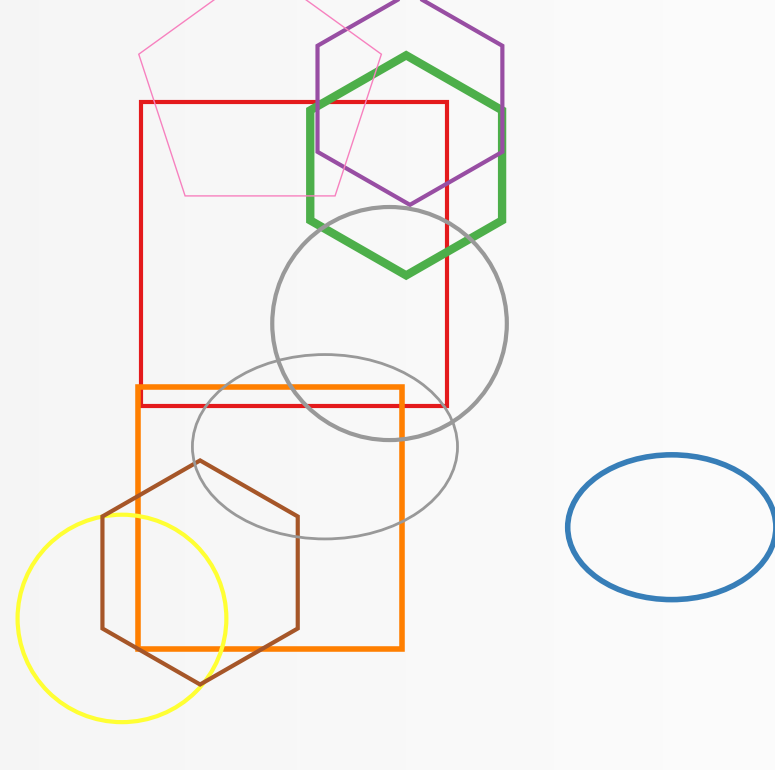[{"shape": "square", "thickness": 1.5, "radius": 0.99, "center": [0.379, 0.67]}, {"shape": "oval", "thickness": 2, "radius": 0.67, "center": [0.867, 0.315]}, {"shape": "hexagon", "thickness": 3, "radius": 0.71, "center": [0.524, 0.785]}, {"shape": "hexagon", "thickness": 1.5, "radius": 0.69, "center": [0.529, 0.872]}, {"shape": "square", "thickness": 2, "radius": 0.85, "center": [0.348, 0.327]}, {"shape": "circle", "thickness": 1.5, "radius": 0.67, "center": [0.157, 0.197]}, {"shape": "hexagon", "thickness": 1.5, "radius": 0.73, "center": [0.258, 0.257]}, {"shape": "pentagon", "thickness": 0.5, "radius": 0.82, "center": [0.336, 0.879]}, {"shape": "circle", "thickness": 1.5, "radius": 0.76, "center": [0.503, 0.58]}, {"shape": "oval", "thickness": 1, "radius": 0.86, "center": [0.419, 0.42]}]